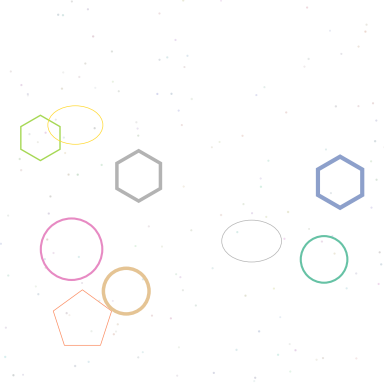[{"shape": "circle", "thickness": 1.5, "radius": 0.3, "center": [0.842, 0.326]}, {"shape": "pentagon", "thickness": 0.5, "radius": 0.4, "center": [0.214, 0.168]}, {"shape": "hexagon", "thickness": 3, "radius": 0.33, "center": [0.883, 0.527]}, {"shape": "circle", "thickness": 1.5, "radius": 0.4, "center": [0.186, 0.353]}, {"shape": "hexagon", "thickness": 1, "radius": 0.29, "center": [0.105, 0.642]}, {"shape": "oval", "thickness": 0.5, "radius": 0.36, "center": [0.196, 0.675]}, {"shape": "circle", "thickness": 2.5, "radius": 0.3, "center": [0.328, 0.244]}, {"shape": "hexagon", "thickness": 2.5, "radius": 0.33, "center": [0.36, 0.543]}, {"shape": "oval", "thickness": 0.5, "radius": 0.39, "center": [0.654, 0.374]}]